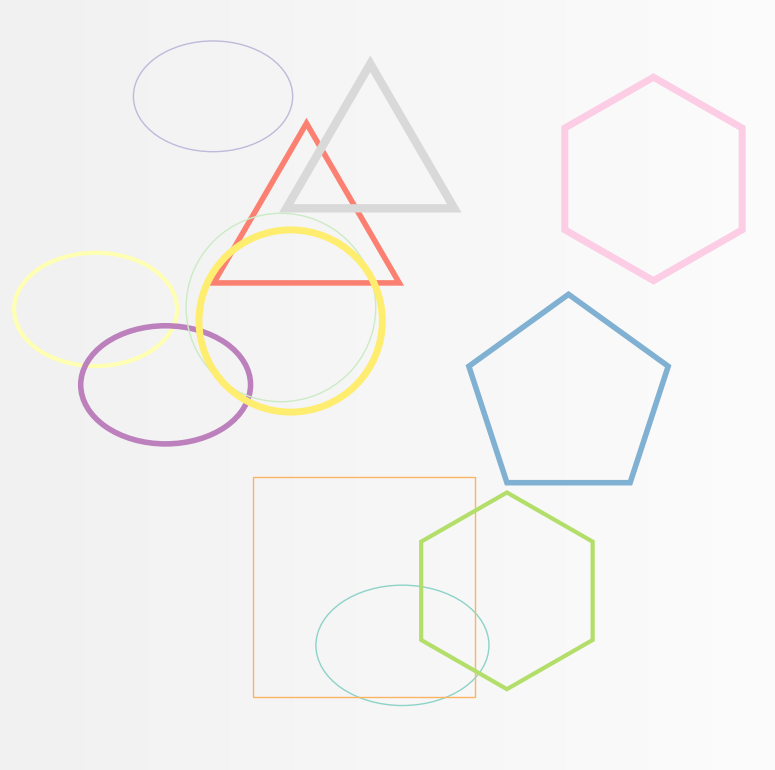[{"shape": "oval", "thickness": 0.5, "radius": 0.56, "center": [0.519, 0.162]}, {"shape": "oval", "thickness": 1.5, "radius": 0.53, "center": [0.123, 0.598]}, {"shape": "oval", "thickness": 0.5, "radius": 0.51, "center": [0.275, 0.875]}, {"shape": "triangle", "thickness": 2, "radius": 0.69, "center": [0.395, 0.702]}, {"shape": "pentagon", "thickness": 2, "radius": 0.68, "center": [0.734, 0.483]}, {"shape": "square", "thickness": 0.5, "radius": 0.72, "center": [0.47, 0.238]}, {"shape": "hexagon", "thickness": 1.5, "radius": 0.64, "center": [0.654, 0.233]}, {"shape": "hexagon", "thickness": 2.5, "radius": 0.66, "center": [0.843, 0.768]}, {"shape": "triangle", "thickness": 3, "radius": 0.63, "center": [0.478, 0.792]}, {"shape": "oval", "thickness": 2, "radius": 0.55, "center": [0.214, 0.5]}, {"shape": "circle", "thickness": 0.5, "radius": 0.61, "center": [0.362, 0.601]}, {"shape": "circle", "thickness": 2.5, "radius": 0.59, "center": [0.375, 0.583]}]